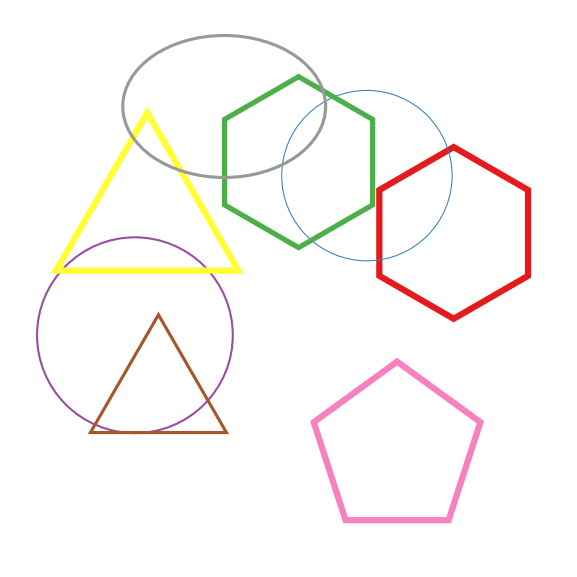[{"shape": "hexagon", "thickness": 3, "radius": 0.74, "center": [0.786, 0.596]}, {"shape": "circle", "thickness": 0.5, "radius": 0.74, "center": [0.635, 0.695]}, {"shape": "hexagon", "thickness": 2.5, "radius": 0.74, "center": [0.517, 0.718]}, {"shape": "circle", "thickness": 1, "radius": 0.85, "center": [0.234, 0.419]}, {"shape": "triangle", "thickness": 3, "radius": 0.91, "center": [0.255, 0.622]}, {"shape": "triangle", "thickness": 1.5, "radius": 0.68, "center": [0.274, 0.318]}, {"shape": "pentagon", "thickness": 3, "radius": 0.76, "center": [0.688, 0.221]}, {"shape": "oval", "thickness": 1.5, "radius": 0.88, "center": [0.388, 0.815]}]